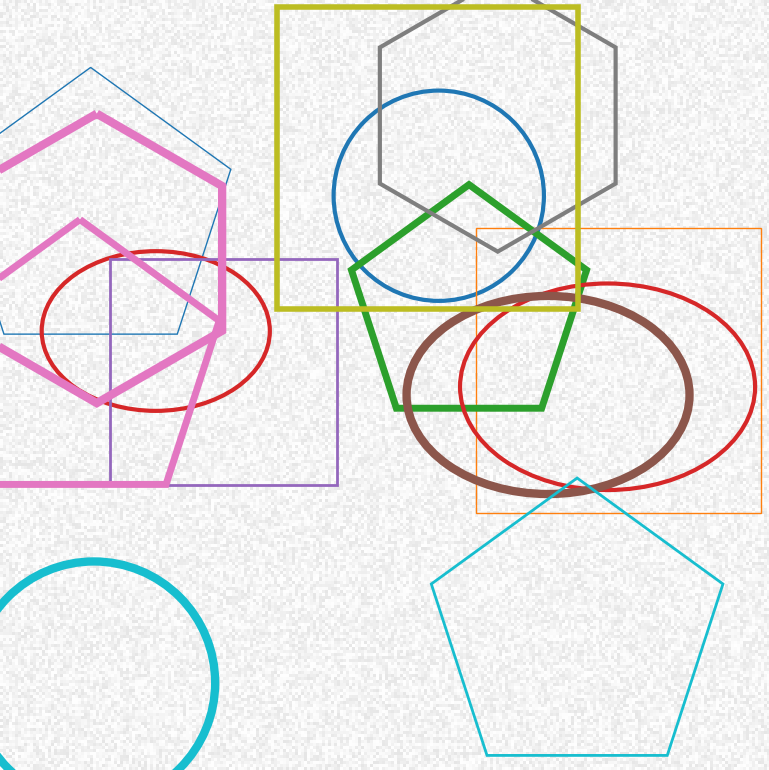[{"shape": "circle", "thickness": 1.5, "radius": 0.68, "center": [0.57, 0.746]}, {"shape": "pentagon", "thickness": 0.5, "radius": 0.96, "center": [0.118, 0.721]}, {"shape": "square", "thickness": 0.5, "radius": 0.93, "center": [0.804, 0.519]}, {"shape": "pentagon", "thickness": 2.5, "radius": 0.8, "center": [0.609, 0.6]}, {"shape": "oval", "thickness": 1.5, "radius": 0.74, "center": [0.202, 0.57]}, {"shape": "oval", "thickness": 1.5, "radius": 0.96, "center": [0.789, 0.498]}, {"shape": "square", "thickness": 1, "radius": 0.74, "center": [0.29, 0.517]}, {"shape": "oval", "thickness": 3, "radius": 0.92, "center": [0.712, 0.487]}, {"shape": "hexagon", "thickness": 3, "radius": 0.94, "center": [0.126, 0.664]}, {"shape": "pentagon", "thickness": 2.5, "radius": 0.95, "center": [0.104, 0.525]}, {"shape": "hexagon", "thickness": 1.5, "radius": 0.88, "center": [0.646, 0.85]}, {"shape": "square", "thickness": 2, "radius": 0.98, "center": [0.555, 0.795]}, {"shape": "circle", "thickness": 3, "radius": 0.79, "center": [0.122, 0.113]}, {"shape": "pentagon", "thickness": 1, "radius": 1.0, "center": [0.75, 0.18]}]